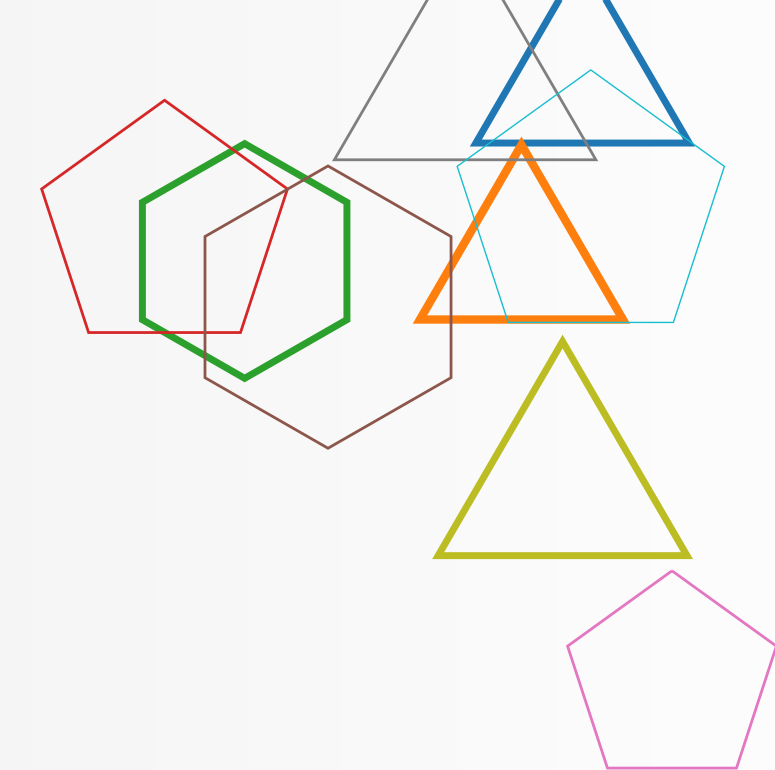[{"shape": "triangle", "thickness": 2.5, "radius": 0.79, "center": [0.752, 0.894]}, {"shape": "triangle", "thickness": 3, "radius": 0.76, "center": [0.673, 0.661]}, {"shape": "hexagon", "thickness": 2.5, "radius": 0.76, "center": [0.316, 0.661]}, {"shape": "pentagon", "thickness": 1, "radius": 0.83, "center": [0.212, 0.703]}, {"shape": "hexagon", "thickness": 1, "radius": 0.92, "center": [0.423, 0.601]}, {"shape": "pentagon", "thickness": 1, "radius": 0.71, "center": [0.867, 0.117]}, {"shape": "triangle", "thickness": 1, "radius": 0.97, "center": [0.6, 0.89]}, {"shape": "triangle", "thickness": 2.5, "radius": 0.93, "center": [0.726, 0.371]}, {"shape": "pentagon", "thickness": 0.5, "radius": 0.91, "center": [0.762, 0.728]}]